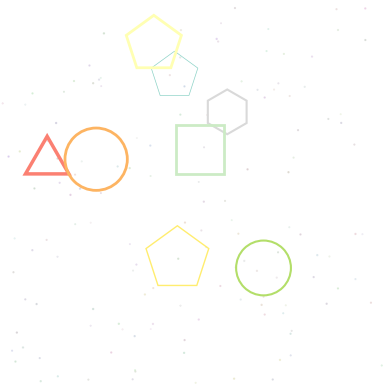[{"shape": "pentagon", "thickness": 0.5, "radius": 0.32, "center": [0.453, 0.803]}, {"shape": "pentagon", "thickness": 2, "radius": 0.38, "center": [0.4, 0.885]}, {"shape": "triangle", "thickness": 2.5, "radius": 0.33, "center": [0.122, 0.581]}, {"shape": "circle", "thickness": 2, "radius": 0.4, "center": [0.25, 0.586]}, {"shape": "circle", "thickness": 1.5, "radius": 0.36, "center": [0.684, 0.304]}, {"shape": "hexagon", "thickness": 1.5, "radius": 0.29, "center": [0.59, 0.709]}, {"shape": "square", "thickness": 2, "radius": 0.32, "center": [0.519, 0.611]}, {"shape": "pentagon", "thickness": 1, "radius": 0.43, "center": [0.461, 0.328]}]